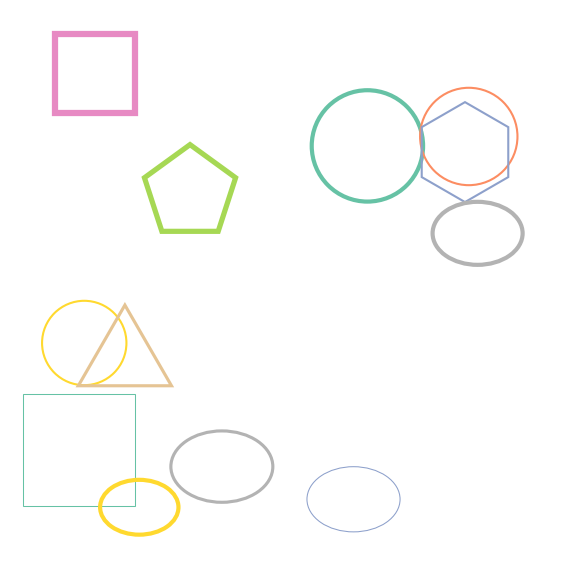[{"shape": "circle", "thickness": 2, "radius": 0.48, "center": [0.636, 0.746]}, {"shape": "square", "thickness": 0.5, "radius": 0.48, "center": [0.137, 0.22]}, {"shape": "circle", "thickness": 1, "radius": 0.42, "center": [0.812, 0.763]}, {"shape": "oval", "thickness": 0.5, "radius": 0.4, "center": [0.612, 0.135]}, {"shape": "hexagon", "thickness": 1, "radius": 0.43, "center": [0.805, 0.736]}, {"shape": "square", "thickness": 3, "radius": 0.34, "center": [0.165, 0.872]}, {"shape": "pentagon", "thickness": 2.5, "radius": 0.41, "center": [0.329, 0.666]}, {"shape": "circle", "thickness": 1, "radius": 0.37, "center": [0.146, 0.405]}, {"shape": "oval", "thickness": 2, "radius": 0.34, "center": [0.241, 0.121]}, {"shape": "triangle", "thickness": 1.5, "radius": 0.47, "center": [0.216, 0.378]}, {"shape": "oval", "thickness": 2, "radius": 0.39, "center": [0.827, 0.595]}, {"shape": "oval", "thickness": 1.5, "radius": 0.44, "center": [0.384, 0.191]}]